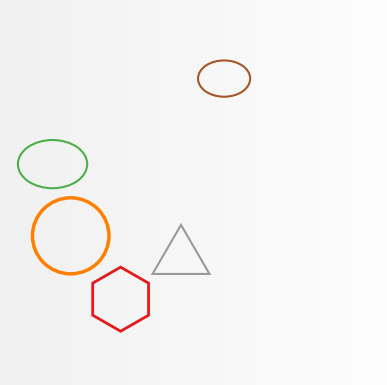[{"shape": "hexagon", "thickness": 2, "radius": 0.42, "center": [0.311, 0.223]}, {"shape": "oval", "thickness": 1.5, "radius": 0.45, "center": [0.136, 0.574]}, {"shape": "circle", "thickness": 2.5, "radius": 0.49, "center": [0.182, 0.387]}, {"shape": "oval", "thickness": 1.5, "radius": 0.34, "center": [0.578, 0.796]}, {"shape": "triangle", "thickness": 1.5, "radius": 0.42, "center": [0.467, 0.331]}]